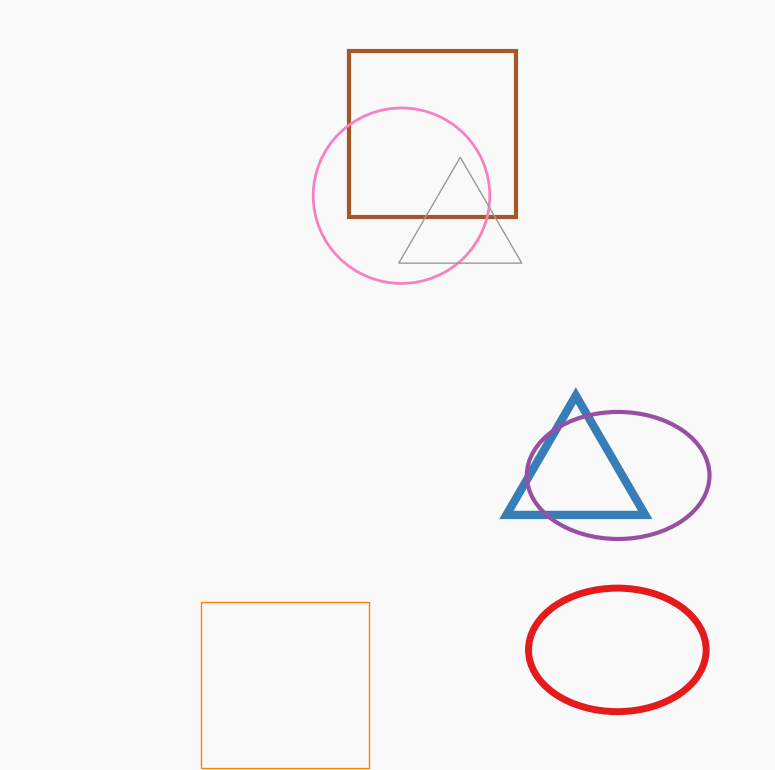[{"shape": "oval", "thickness": 2.5, "radius": 0.57, "center": [0.797, 0.156]}, {"shape": "triangle", "thickness": 3, "radius": 0.52, "center": [0.743, 0.383]}, {"shape": "oval", "thickness": 1.5, "radius": 0.59, "center": [0.798, 0.383]}, {"shape": "square", "thickness": 0.5, "radius": 0.54, "center": [0.367, 0.11]}, {"shape": "square", "thickness": 1.5, "radius": 0.54, "center": [0.558, 0.826]}, {"shape": "circle", "thickness": 1, "radius": 0.57, "center": [0.518, 0.746]}, {"shape": "triangle", "thickness": 0.5, "radius": 0.46, "center": [0.594, 0.704]}]